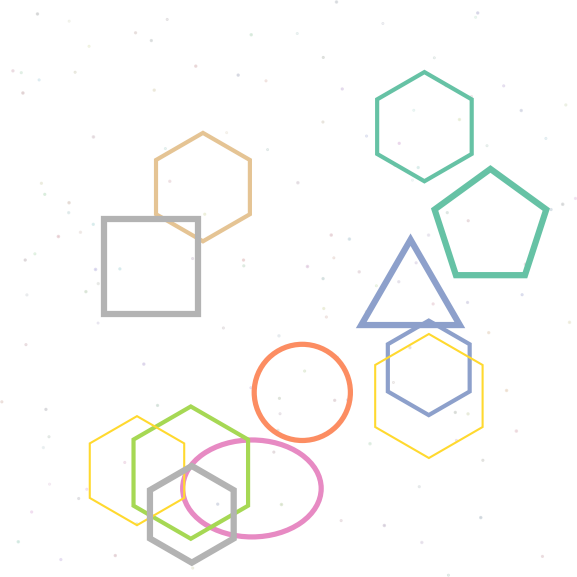[{"shape": "pentagon", "thickness": 3, "radius": 0.51, "center": [0.849, 0.605]}, {"shape": "hexagon", "thickness": 2, "radius": 0.47, "center": [0.735, 0.78]}, {"shape": "circle", "thickness": 2.5, "radius": 0.42, "center": [0.523, 0.32]}, {"shape": "triangle", "thickness": 3, "radius": 0.49, "center": [0.711, 0.486]}, {"shape": "hexagon", "thickness": 2, "radius": 0.41, "center": [0.742, 0.362]}, {"shape": "oval", "thickness": 2.5, "radius": 0.6, "center": [0.436, 0.153]}, {"shape": "hexagon", "thickness": 2, "radius": 0.57, "center": [0.33, 0.181]}, {"shape": "hexagon", "thickness": 1, "radius": 0.47, "center": [0.237, 0.184]}, {"shape": "hexagon", "thickness": 1, "radius": 0.54, "center": [0.743, 0.313]}, {"shape": "hexagon", "thickness": 2, "radius": 0.47, "center": [0.351, 0.675]}, {"shape": "square", "thickness": 3, "radius": 0.41, "center": [0.262, 0.538]}, {"shape": "hexagon", "thickness": 3, "radius": 0.42, "center": [0.332, 0.109]}]